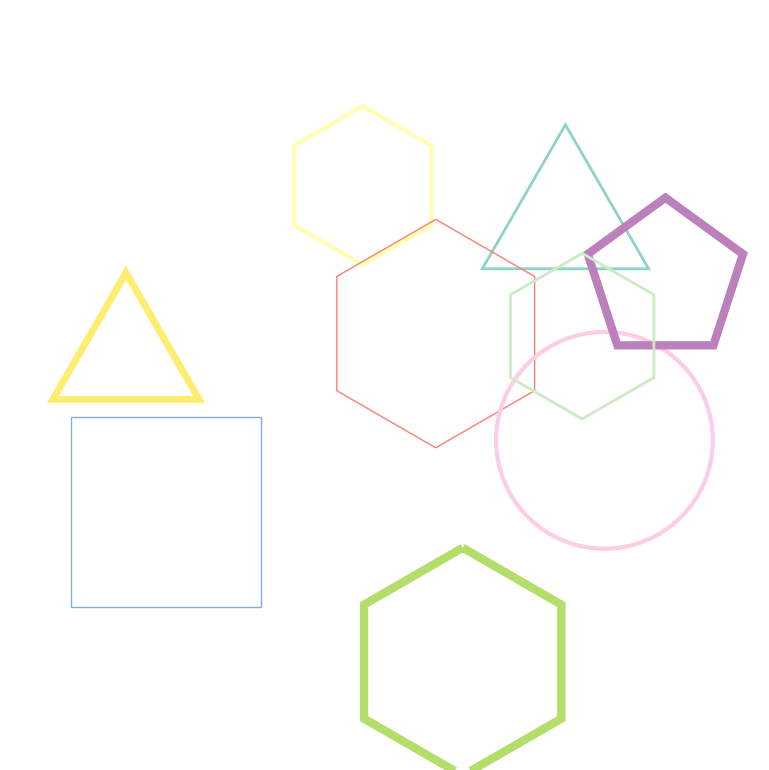[{"shape": "triangle", "thickness": 1, "radius": 0.62, "center": [0.734, 0.713]}, {"shape": "hexagon", "thickness": 1.5, "radius": 0.52, "center": [0.471, 0.759]}, {"shape": "hexagon", "thickness": 0.5, "radius": 0.74, "center": [0.566, 0.567]}, {"shape": "square", "thickness": 0.5, "radius": 0.62, "center": [0.215, 0.335]}, {"shape": "hexagon", "thickness": 3, "radius": 0.74, "center": [0.601, 0.141]}, {"shape": "circle", "thickness": 1.5, "radius": 0.7, "center": [0.785, 0.428]}, {"shape": "pentagon", "thickness": 3, "radius": 0.53, "center": [0.864, 0.637]}, {"shape": "hexagon", "thickness": 1, "radius": 0.54, "center": [0.756, 0.563]}, {"shape": "triangle", "thickness": 2.5, "radius": 0.55, "center": [0.164, 0.536]}]